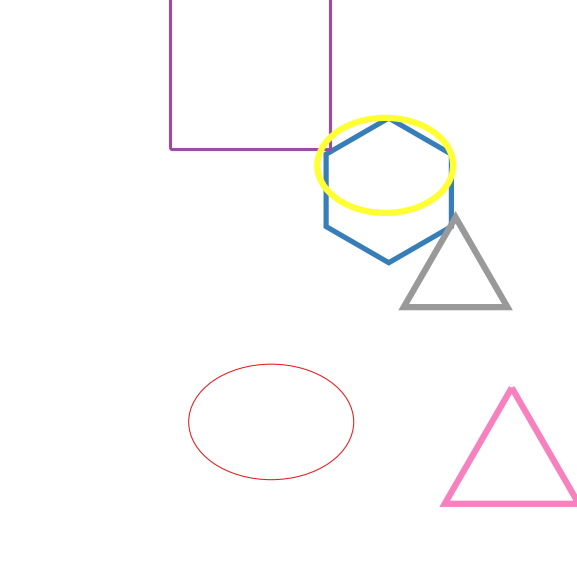[{"shape": "oval", "thickness": 0.5, "radius": 0.71, "center": [0.47, 0.269]}, {"shape": "hexagon", "thickness": 2.5, "radius": 0.63, "center": [0.673, 0.669]}, {"shape": "square", "thickness": 1.5, "radius": 0.69, "center": [0.433, 0.88]}, {"shape": "oval", "thickness": 3, "radius": 0.59, "center": [0.667, 0.713]}, {"shape": "triangle", "thickness": 3, "radius": 0.67, "center": [0.886, 0.194]}, {"shape": "triangle", "thickness": 3, "radius": 0.52, "center": [0.789, 0.519]}]